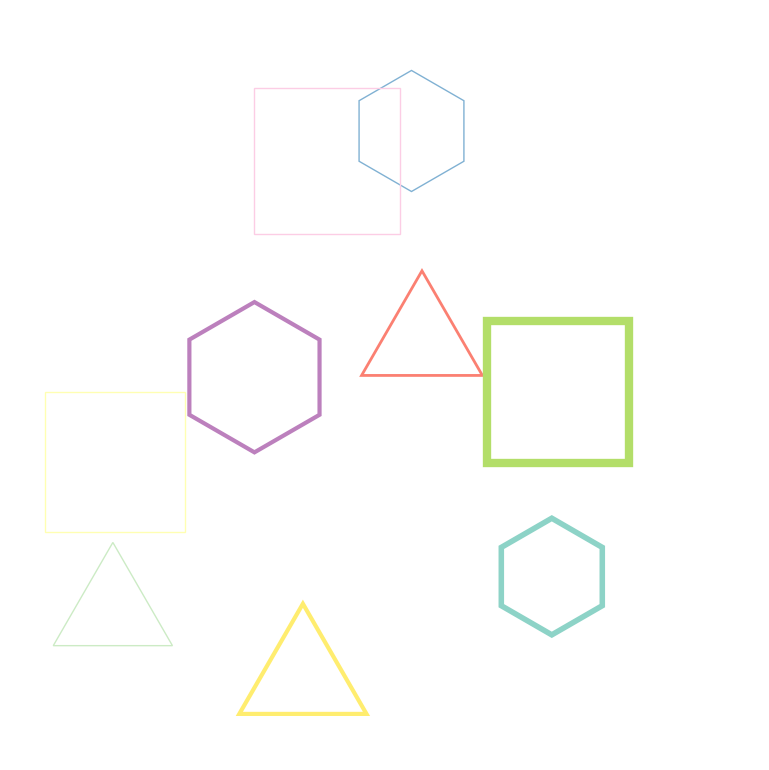[{"shape": "hexagon", "thickness": 2, "radius": 0.38, "center": [0.717, 0.251]}, {"shape": "square", "thickness": 0.5, "radius": 0.46, "center": [0.149, 0.4]}, {"shape": "triangle", "thickness": 1, "radius": 0.45, "center": [0.548, 0.558]}, {"shape": "hexagon", "thickness": 0.5, "radius": 0.39, "center": [0.534, 0.83]}, {"shape": "square", "thickness": 3, "radius": 0.46, "center": [0.724, 0.491]}, {"shape": "square", "thickness": 0.5, "radius": 0.48, "center": [0.425, 0.791]}, {"shape": "hexagon", "thickness": 1.5, "radius": 0.49, "center": [0.33, 0.51]}, {"shape": "triangle", "thickness": 0.5, "radius": 0.45, "center": [0.147, 0.206]}, {"shape": "triangle", "thickness": 1.5, "radius": 0.48, "center": [0.393, 0.121]}]